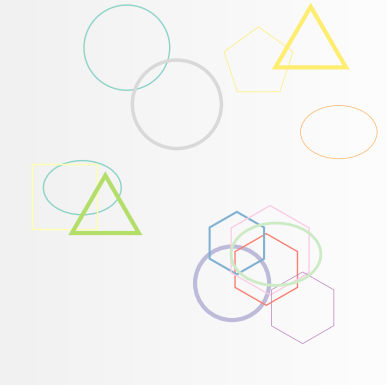[{"shape": "circle", "thickness": 1, "radius": 0.55, "center": [0.327, 0.876]}, {"shape": "oval", "thickness": 1, "radius": 0.5, "center": [0.212, 0.513]}, {"shape": "square", "thickness": 1, "radius": 0.42, "center": [0.167, 0.49]}, {"shape": "circle", "thickness": 3, "radius": 0.48, "center": [0.599, 0.264]}, {"shape": "hexagon", "thickness": 1, "radius": 0.47, "center": [0.687, 0.3]}, {"shape": "hexagon", "thickness": 1.5, "radius": 0.41, "center": [0.611, 0.369]}, {"shape": "oval", "thickness": 0.5, "radius": 0.49, "center": [0.874, 0.657]}, {"shape": "triangle", "thickness": 3, "radius": 0.5, "center": [0.272, 0.445]}, {"shape": "hexagon", "thickness": 1, "radius": 0.58, "center": [0.697, 0.35]}, {"shape": "circle", "thickness": 2.5, "radius": 0.57, "center": [0.456, 0.729]}, {"shape": "hexagon", "thickness": 0.5, "radius": 0.47, "center": [0.781, 0.201]}, {"shape": "oval", "thickness": 2, "radius": 0.58, "center": [0.712, 0.34]}, {"shape": "pentagon", "thickness": 0.5, "radius": 0.47, "center": [0.667, 0.837]}, {"shape": "triangle", "thickness": 3, "radius": 0.53, "center": [0.802, 0.878]}]